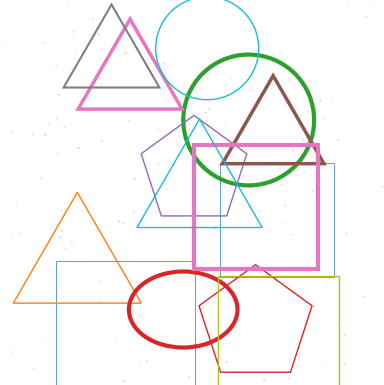[{"shape": "square", "thickness": 0.5, "radius": 0.74, "center": [0.719, 0.429]}, {"shape": "square", "thickness": 0.5, "radius": 0.9, "center": [0.327, 0.141]}, {"shape": "triangle", "thickness": 1, "radius": 0.96, "center": [0.201, 0.309]}, {"shape": "circle", "thickness": 3, "radius": 0.85, "center": [0.646, 0.688]}, {"shape": "oval", "thickness": 3, "radius": 0.71, "center": [0.476, 0.196]}, {"shape": "pentagon", "thickness": 1, "radius": 0.77, "center": [0.664, 0.158]}, {"shape": "pentagon", "thickness": 1, "radius": 0.72, "center": [0.504, 0.556]}, {"shape": "triangle", "thickness": 2.5, "radius": 0.76, "center": [0.709, 0.651]}, {"shape": "square", "thickness": 3, "radius": 0.81, "center": [0.665, 0.463]}, {"shape": "triangle", "thickness": 2.5, "radius": 0.78, "center": [0.338, 0.794]}, {"shape": "triangle", "thickness": 1.5, "radius": 0.72, "center": [0.29, 0.845]}, {"shape": "square", "thickness": 1, "radius": 0.79, "center": [0.724, 0.126]}, {"shape": "triangle", "thickness": 1, "radius": 0.94, "center": [0.518, 0.503]}, {"shape": "circle", "thickness": 1, "radius": 0.67, "center": [0.538, 0.875]}]